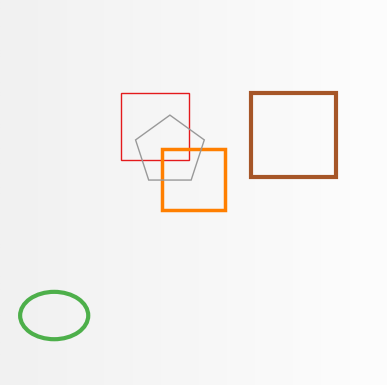[{"shape": "square", "thickness": 1, "radius": 0.44, "center": [0.4, 0.671]}, {"shape": "oval", "thickness": 3, "radius": 0.44, "center": [0.14, 0.18]}, {"shape": "square", "thickness": 2.5, "radius": 0.4, "center": [0.499, 0.534]}, {"shape": "square", "thickness": 3, "radius": 0.55, "center": [0.758, 0.65]}, {"shape": "pentagon", "thickness": 1, "radius": 0.47, "center": [0.439, 0.608]}]